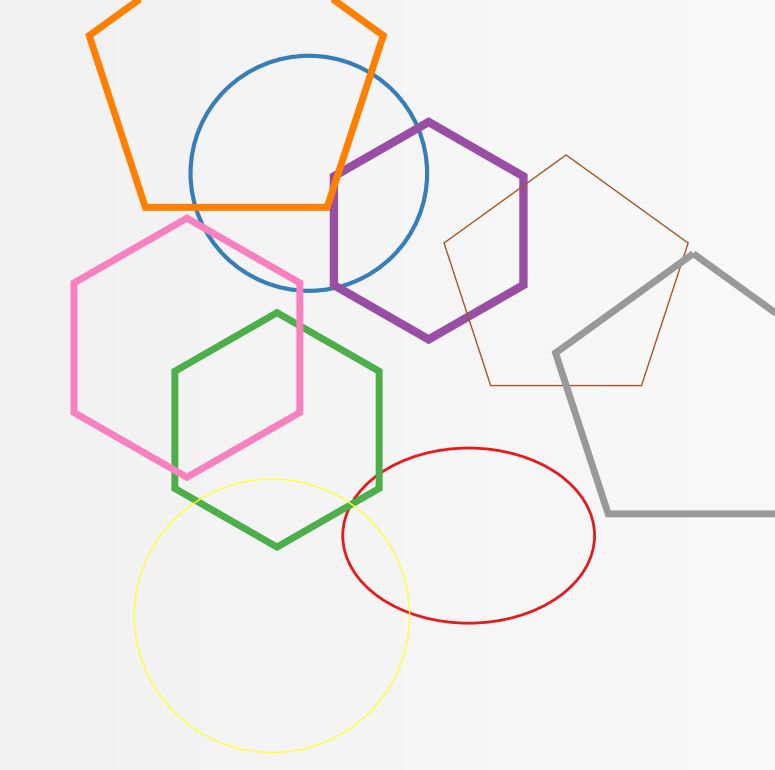[{"shape": "oval", "thickness": 1, "radius": 0.81, "center": [0.605, 0.304]}, {"shape": "circle", "thickness": 1.5, "radius": 0.76, "center": [0.399, 0.775]}, {"shape": "hexagon", "thickness": 2.5, "radius": 0.76, "center": [0.357, 0.442]}, {"shape": "hexagon", "thickness": 3, "radius": 0.71, "center": [0.553, 0.7]}, {"shape": "pentagon", "thickness": 2.5, "radius": 1.0, "center": [0.305, 0.892]}, {"shape": "circle", "thickness": 0.5, "radius": 0.89, "center": [0.351, 0.2]}, {"shape": "pentagon", "thickness": 0.5, "radius": 0.83, "center": [0.73, 0.633]}, {"shape": "hexagon", "thickness": 2.5, "radius": 0.84, "center": [0.241, 0.548]}, {"shape": "pentagon", "thickness": 2.5, "radius": 0.93, "center": [0.895, 0.484]}]